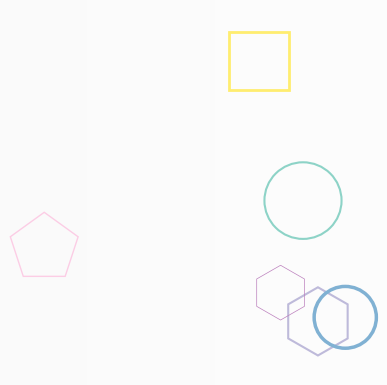[{"shape": "circle", "thickness": 1.5, "radius": 0.5, "center": [0.782, 0.479]}, {"shape": "hexagon", "thickness": 1.5, "radius": 0.44, "center": [0.82, 0.165]}, {"shape": "circle", "thickness": 2.5, "radius": 0.4, "center": [0.891, 0.176]}, {"shape": "pentagon", "thickness": 1, "radius": 0.46, "center": [0.114, 0.357]}, {"shape": "hexagon", "thickness": 0.5, "radius": 0.36, "center": [0.724, 0.24]}, {"shape": "square", "thickness": 2, "radius": 0.38, "center": [0.668, 0.841]}]